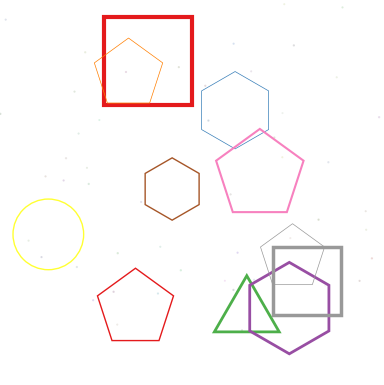[{"shape": "square", "thickness": 3, "radius": 0.57, "center": [0.385, 0.841]}, {"shape": "pentagon", "thickness": 1, "radius": 0.52, "center": [0.352, 0.199]}, {"shape": "hexagon", "thickness": 0.5, "radius": 0.5, "center": [0.611, 0.714]}, {"shape": "triangle", "thickness": 2, "radius": 0.49, "center": [0.641, 0.187]}, {"shape": "hexagon", "thickness": 2, "radius": 0.59, "center": [0.751, 0.2]}, {"shape": "pentagon", "thickness": 0.5, "radius": 0.47, "center": [0.334, 0.808]}, {"shape": "circle", "thickness": 1, "radius": 0.46, "center": [0.126, 0.391]}, {"shape": "hexagon", "thickness": 1, "radius": 0.4, "center": [0.447, 0.509]}, {"shape": "pentagon", "thickness": 1.5, "radius": 0.6, "center": [0.675, 0.546]}, {"shape": "pentagon", "thickness": 0.5, "radius": 0.44, "center": [0.76, 0.331]}, {"shape": "square", "thickness": 2.5, "radius": 0.44, "center": [0.798, 0.27]}]